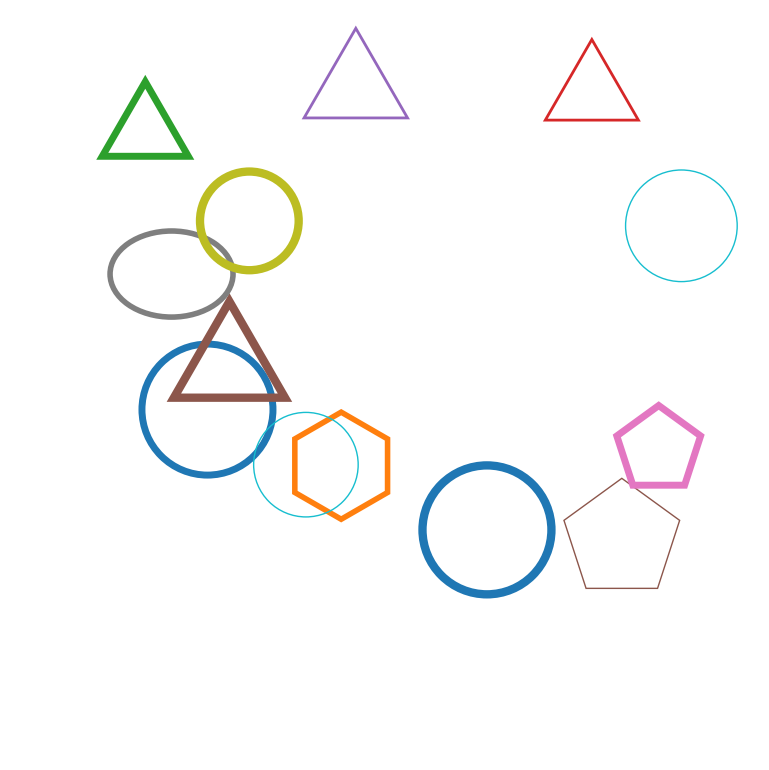[{"shape": "circle", "thickness": 2.5, "radius": 0.43, "center": [0.269, 0.468]}, {"shape": "circle", "thickness": 3, "radius": 0.42, "center": [0.632, 0.312]}, {"shape": "hexagon", "thickness": 2, "radius": 0.35, "center": [0.443, 0.395]}, {"shape": "triangle", "thickness": 2.5, "radius": 0.32, "center": [0.189, 0.829]}, {"shape": "triangle", "thickness": 1, "radius": 0.35, "center": [0.769, 0.879]}, {"shape": "triangle", "thickness": 1, "radius": 0.39, "center": [0.462, 0.886]}, {"shape": "pentagon", "thickness": 0.5, "radius": 0.39, "center": [0.808, 0.3]}, {"shape": "triangle", "thickness": 3, "radius": 0.42, "center": [0.298, 0.525]}, {"shape": "pentagon", "thickness": 2.5, "radius": 0.29, "center": [0.855, 0.416]}, {"shape": "oval", "thickness": 2, "radius": 0.4, "center": [0.223, 0.644]}, {"shape": "circle", "thickness": 3, "radius": 0.32, "center": [0.324, 0.713]}, {"shape": "circle", "thickness": 0.5, "radius": 0.36, "center": [0.885, 0.707]}, {"shape": "circle", "thickness": 0.5, "radius": 0.34, "center": [0.397, 0.397]}]